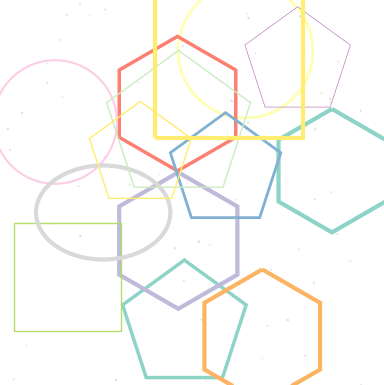[{"shape": "pentagon", "thickness": 2.5, "radius": 0.84, "center": [0.479, 0.156]}, {"shape": "hexagon", "thickness": 3, "radius": 0.8, "center": [0.862, 0.557]}, {"shape": "circle", "thickness": 2, "radius": 0.87, "center": [0.638, 0.868]}, {"shape": "hexagon", "thickness": 3, "radius": 0.89, "center": [0.463, 0.375]}, {"shape": "hexagon", "thickness": 2.5, "radius": 0.87, "center": [0.461, 0.731]}, {"shape": "pentagon", "thickness": 2, "radius": 0.75, "center": [0.586, 0.557]}, {"shape": "hexagon", "thickness": 3, "radius": 0.87, "center": [0.681, 0.127]}, {"shape": "square", "thickness": 1, "radius": 0.7, "center": [0.176, 0.281]}, {"shape": "circle", "thickness": 1.5, "radius": 0.8, "center": [0.143, 0.683]}, {"shape": "oval", "thickness": 3, "radius": 0.87, "center": [0.268, 0.448]}, {"shape": "pentagon", "thickness": 0.5, "radius": 0.72, "center": [0.773, 0.838]}, {"shape": "pentagon", "thickness": 1, "radius": 0.98, "center": [0.464, 0.673]}, {"shape": "pentagon", "thickness": 1, "radius": 0.69, "center": [0.365, 0.597]}, {"shape": "square", "thickness": 3, "radius": 0.96, "center": [0.595, 0.835]}]